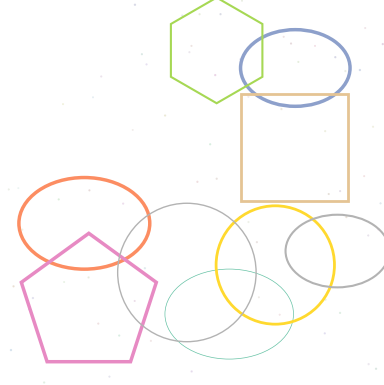[{"shape": "oval", "thickness": 0.5, "radius": 0.84, "center": [0.595, 0.184]}, {"shape": "oval", "thickness": 2.5, "radius": 0.85, "center": [0.219, 0.42]}, {"shape": "oval", "thickness": 2.5, "radius": 0.71, "center": [0.767, 0.823]}, {"shape": "pentagon", "thickness": 2.5, "radius": 0.92, "center": [0.231, 0.21]}, {"shape": "hexagon", "thickness": 1.5, "radius": 0.69, "center": [0.563, 0.869]}, {"shape": "circle", "thickness": 2, "radius": 0.77, "center": [0.715, 0.312]}, {"shape": "square", "thickness": 2, "radius": 0.69, "center": [0.764, 0.616]}, {"shape": "oval", "thickness": 1.5, "radius": 0.67, "center": [0.876, 0.348]}, {"shape": "circle", "thickness": 1, "radius": 0.9, "center": [0.485, 0.292]}]